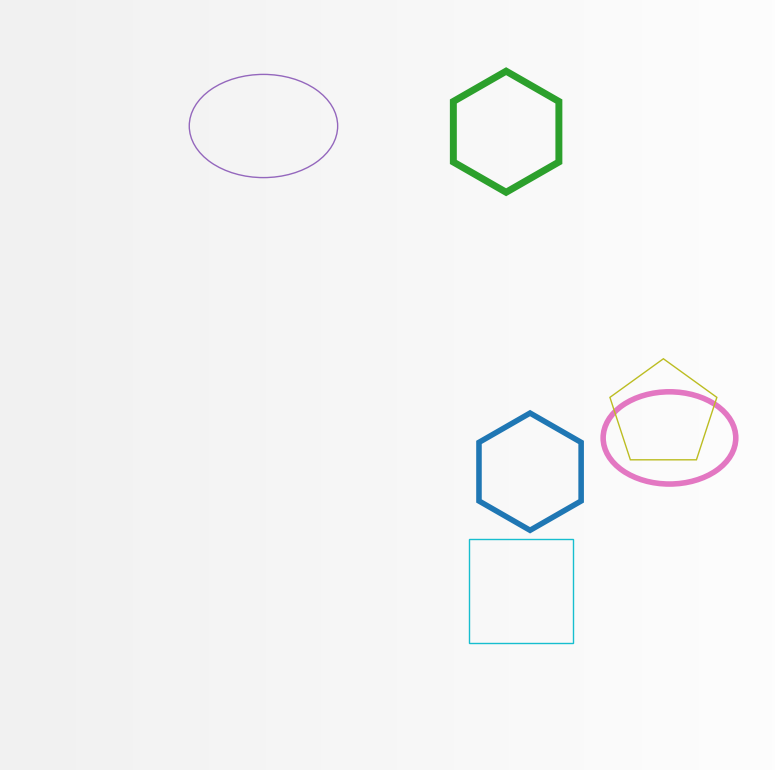[{"shape": "hexagon", "thickness": 2, "radius": 0.38, "center": [0.684, 0.387]}, {"shape": "hexagon", "thickness": 2.5, "radius": 0.39, "center": [0.653, 0.829]}, {"shape": "oval", "thickness": 0.5, "radius": 0.48, "center": [0.34, 0.836]}, {"shape": "oval", "thickness": 2, "radius": 0.43, "center": [0.864, 0.431]}, {"shape": "pentagon", "thickness": 0.5, "radius": 0.36, "center": [0.856, 0.462]}, {"shape": "square", "thickness": 0.5, "radius": 0.34, "center": [0.672, 0.233]}]